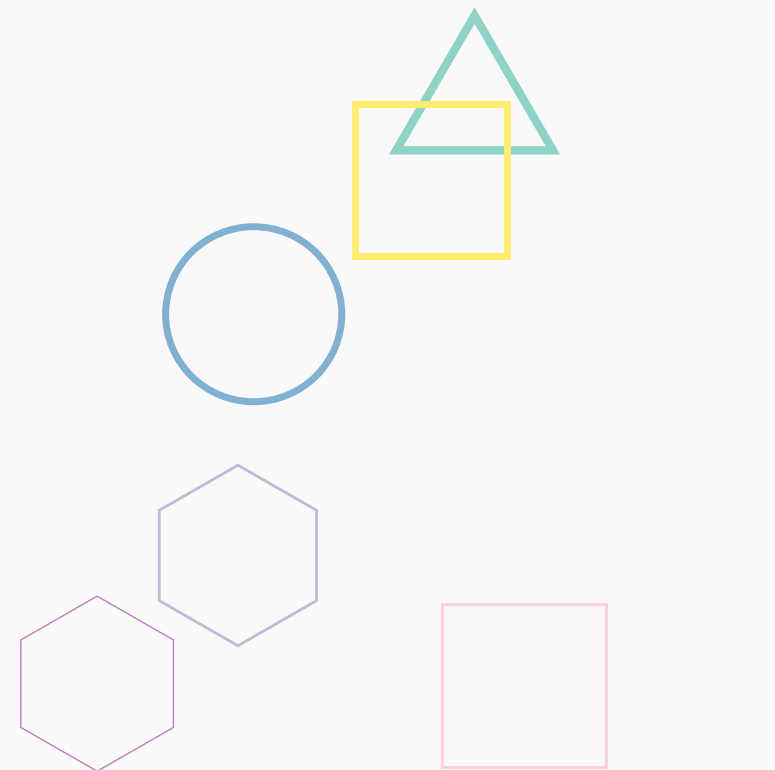[{"shape": "triangle", "thickness": 3, "radius": 0.58, "center": [0.612, 0.863]}, {"shape": "hexagon", "thickness": 1, "radius": 0.59, "center": [0.307, 0.279]}, {"shape": "circle", "thickness": 2.5, "radius": 0.57, "center": [0.327, 0.592]}, {"shape": "square", "thickness": 1, "radius": 0.53, "center": [0.676, 0.11]}, {"shape": "hexagon", "thickness": 0.5, "radius": 0.57, "center": [0.125, 0.112]}, {"shape": "square", "thickness": 2.5, "radius": 0.49, "center": [0.556, 0.766]}]